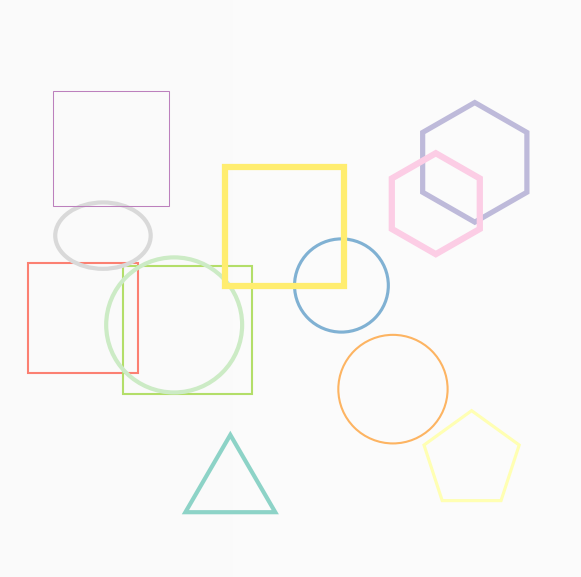[{"shape": "triangle", "thickness": 2, "radius": 0.45, "center": [0.396, 0.157]}, {"shape": "pentagon", "thickness": 1.5, "radius": 0.43, "center": [0.811, 0.202]}, {"shape": "hexagon", "thickness": 2.5, "radius": 0.52, "center": [0.817, 0.718]}, {"shape": "square", "thickness": 1, "radius": 0.47, "center": [0.142, 0.448]}, {"shape": "circle", "thickness": 1.5, "radius": 0.4, "center": [0.587, 0.505]}, {"shape": "circle", "thickness": 1, "radius": 0.47, "center": [0.676, 0.325]}, {"shape": "square", "thickness": 1, "radius": 0.56, "center": [0.322, 0.428]}, {"shape": "hexagon", "thickness": 3, "radius": 0.44, "center": [0.75, 0.646]}, {"shape": "oval", "thickness": 2, "radius": 0.41, "center": [0.177, 0.591]}, {"shape": "square", "thickness": 0.5, "radius": 0.5, "center": [0.191, 0.742]}, {"shape": "circle", "thickness": 2, "radius": 0.58, "center": [0.3, 0.436]}, {"shape": "square", "thickness": 3, "radius": 0.51, "center": [0.489, 0.607]}]